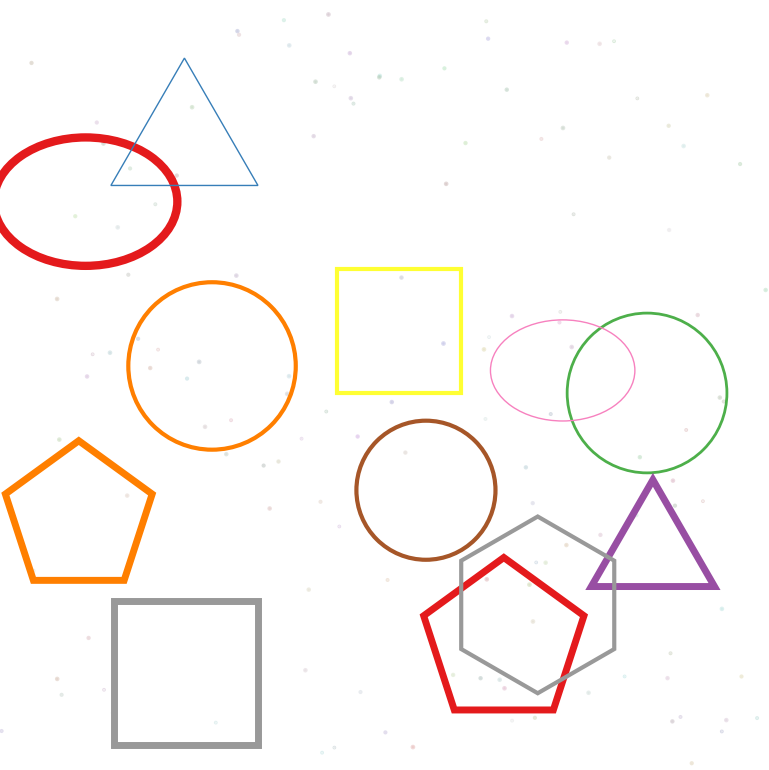[{"shape": "pentagon", "thickness": 2.5, "radius": 0.55, "center": [0.654, 0.167]}, {"shape": "oval", "thickness": 3, "radius": 0.6, "center": [0.111, 0.738]}, {"shape": "triangle", "thickness": 0.5, "radius": 0.55, "center": [0.24, 0.814]}, {"shape": "circle", "thickness": 1, "radius": 0.52, "center": [0.84, 0.49]}, {"shape": "triangle", "thickness": 2.5, "radius": 0.46, "center": [0.848, 0.284]}, {"shape": "pentagon", "thickness": 2.5, "radius": 0.5, "center": [0.102, 0.327]}, {"shape": "circle", "thickness": 1.5, "radius": 0.54, "center": [0.275, 0.525]}, {"shape": "square", "thickness": 1.5, "radius": 0.4, "center": [0.518, 0.57]}, {"shape": "circle", "thickness": 1.5, "radius": 0.45, "center": [0.553, 0.363]}, {"shape": "oval", "thickness": 0.5, "radius": 0.47, "center": [0.731, 0.519]}, {"shape": "hexagon", "thickness": 1.5, "radius": 0.57, "center": [0.698, 0.214]}, {"shape": "square", "thickness": 2.5, "radius": 0.47, "center": [0.242, 0.126]}]